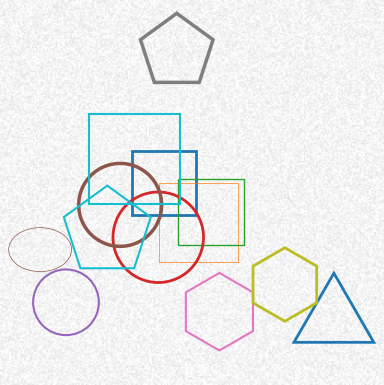[{"shape": "square", "thickness": 2, "radius": 0.41, "center": [0.426, 0.524]}, {"shape": "triangle", "thickness": 2, "radius": 0.6, "center": [0.867, 0.171]}, {"shape": "square", "thickness": 0.5, "radius": 0.51, "center": [0.515, 0.422]}, {"shape": "square", "thickness": 1, "radius": 0.43, "center": [0.548, 0.448]}, {"shape": "circle", "thickness": 2, "radius": 0.59, "center": [0.411, 0.384]}, {"shape": "circle", "thickness": 1.5, "radius": 0.43, "center": [0.171, 0.215]}, {"shape": "circle", "thickness": 2.5, "radius": 0.54, "center": [0.312, 0.468]}, {"shape": "oval", "thickness": 0.5, "radius": 0.41, "center": [0.104, 0.352]}, {"shape": "hexagon", "thickness": 1.5, "radius": 0.5, "center": [0.57, 0.19]}, {"shape": "pentagon", "thickness": 2.5, "radius": 0.5, "center": [0.459, 0.866]}, {"shape": "hexagon", "thickness": 2, "radius": 0.48, "center": [0.74, 0.261]}, {"shape": "pentagon", "thickness": 1.5, "radius": 0.59, "center": [0.279, 0.399]}, {"shape": "square", "thickness": 1.5, "radius": 0.59, "center": [0.349, 0.587]}]